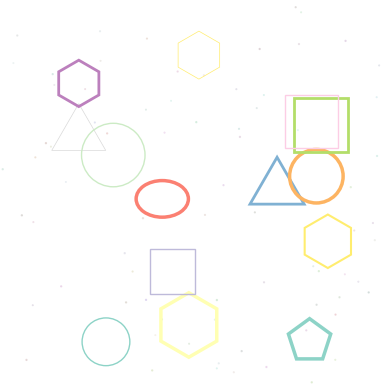[{"shape": "pentagon", "thickness": 2.5, "radius": 0.29, "center": [0.804, 0.115]}, {"shape": "circle", "thickness": 1, "radius": 0.31, "center": [0.275, 0.112]}, {"shape": "hexagon", "thickness": 2.5, "radius": 0.42, "center": [0.49, 0.156]}, {"shape": "square", "thickness": 1, "radius": 0.29, "center": [0.448, 0.295]}, {"shape": "oval", "thickness": 2.5, "radius": 0.34, "center": [0.421, 0.483]}, {"shape": "triangle", "thickness": 2, "radius": 0.41, "center": [0.72, 0.51]}, {"shape": "circle", "thickness": 2.5, "radius": 0.35, "center": [0.822, 0.542]}, {"shape": "square", "thickness": 2, "radius": 0.35, "center": [0.833, 0.676]}, {"shape": "square", "thickness": 1, "radius": 0.34, "center": [0.81, 0.685]}, {"shape": "triangle", "thickness": 0.5, "radius": 0.41, "center": [0.205, 0.65]}, {"shape": "hexagon", "thickness": 2, "radius": 0.3, "center": [0.205, 0.783]}, {"shape": "circle", "thickness": 1, "radius": 0.41, "center": [0.294, 0.597]}, {"shape": "hexagon", "thickness": 1.5, "radius": 0.35, "center": [0.852, 0.373]}, {"shape": "hexagon", "thickness": 0.5, "radius": 0.31, "center": [0.517, 0.857]}]